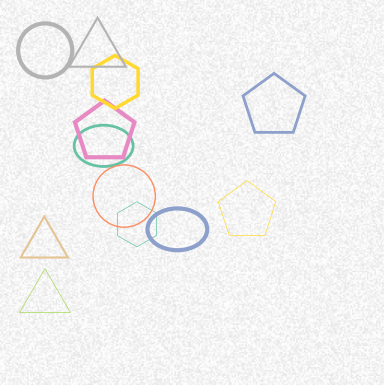[{"shape": "oval", "thickness": 2, "radius": 0.38, "center": [0.269, 0.621]}, {"shape": "hexagon", "thickness": 0.5, "radius": 0.29, "center": [0.356, 0.417]}, {"shape": "circle", "thickness": 1, "radius": 0.4, "center": [0.323, 0.491]}, {"shape": "pentagon", "thickness": 2, "radius": 0.42, "center": [0.712, 0.725]}, {"shape": "oval", "thickness": 3, "radius": 0.39, "center": [0.461, 0.404]}, {"shape": "pentagon", "thickness": 3, "radius": 0.41, "center": [0.272, 0.657]}, {"shape": "triangle", "thickness": 0.5, "radius": 0.38, "center": [0.117, 0.226]}, {"shape": "pentagon", "thickness": 0.5, "radius": 0.39, "center": [0.642, 0.452]}, {"shape": "hexagon", "thickness": 2.5, "radius": 0.34, "center": [0.299, 0.787]}, {"shape": "triangle", "thickness": 1.5, "radius": 0.35, "center": [0.115, 0.367]}, {"shape": "circle", "thickness": 3, "radius": 0.35, "center": [0.117, 0.869]}, {"shape": "triangle", "thickness": 1.5, "radius": 0.42, "center": [0.253, 0.869]}]